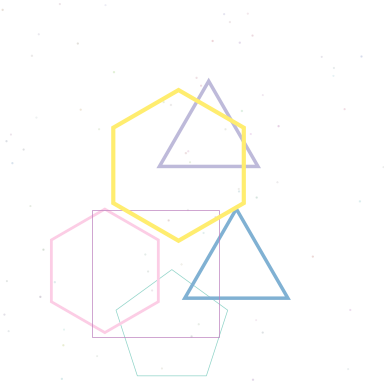[{"shape": "pentagon", "thickness": 0.5, "radius": 0.76, "center": [0.446, 0.147]}, {"shape": "triangle", "thickness": 2.5, "radius": 0.74, "center": [0.542, 0.642]}, {"shape": "triangle", "thickness": 2.5, "radius": 0.77, "center": [0.614, 0.303]}, {"shape": "hexagon", "thickness": 2, "radius": 0.8, "center": [0.272, 0.297]}, {"shape": "square", "thickness": 0.5, "radius": 0.83, "center": [0.404, 0.29]}, {"shape": "hexagon", "thickness": 3, "radius": 0.98, "center": [0.464, 0.57]}]